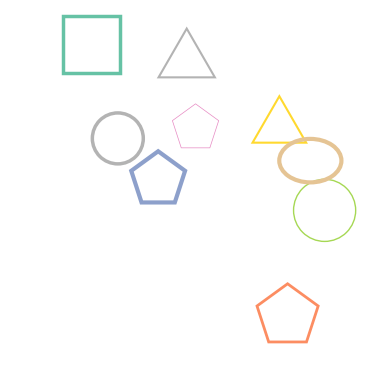[{"shape": "square", "thickness": 2.5, "radius": 0.37, "center": [0.237, 0.885]}, {"shape": "pentagon", "thickness": 2, "radius": 0.42, "center": [0.747, 0.179]}, {"shape": "pentagon", "thickness": 3, "radius": 0.37, "center": [0.411, 0.534]}, {"shape": "pentagon", "thickness": 0.5, "radius": 0.32, "center": [0.508, 0.667]}, {"shape": "circle", "thickness": 1, "radius": 0.4, "center": [0.843, 0.454]}, {"shape": "triangle", "thickness": 1.5, "radius": 0.4, "center": [0.726, 0.67]}, {"shape": "oval", "thickness": 3, "radius": 0.4, "center": [0.806, 0.583]}, {"shape": "circle", "thickness": 2.5, "radius": 0.33, "center": [0.306, 0.641]}, {"shape": "triangle", "thickness": 1.5, "radius": 0.42, "center": [0.485, 0.841]}]